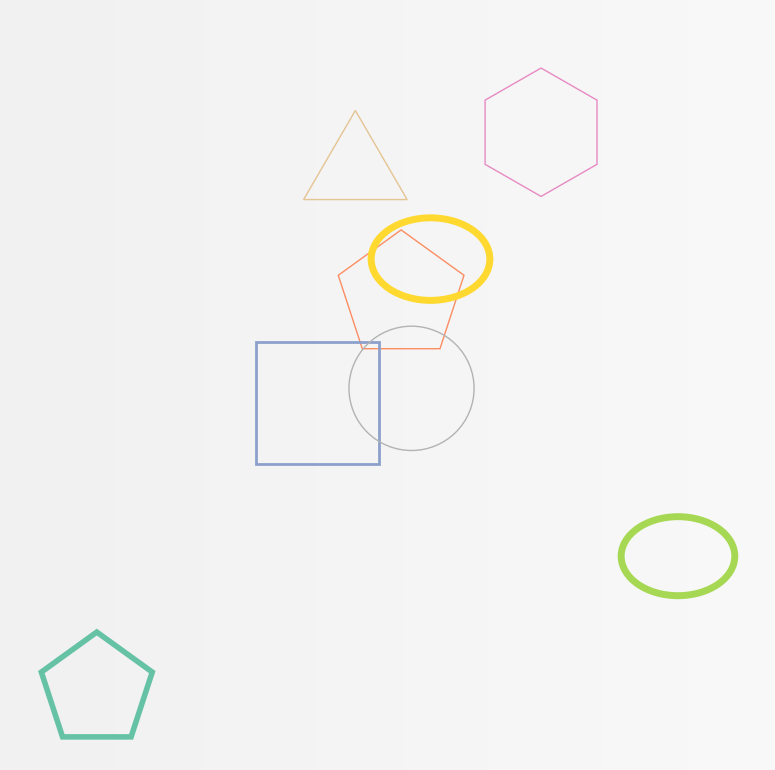[{"shape": "pentagon", "thickness": 2, "radius": 0.38, "center": [0.125, 0.104]}, {"shape": "pentagon", "thickness": 0.5, "radius": 0.43, "center": [0.518, 0.616]}, {"shape": "square", "thickness": 1, "radius": 0.4, "center": [0.41, 0.477]}, {"shape": "hexagon", "thickness": 0.5, "radius": 0.42, "center": [0.698, 0.828]}, {"shape": "oval", "thickness": 2.5, "radius": 0.37, "center": [0.875, 0.278]}, {"shape": "oval", "thickness": 2.5, "radius": 0.38, "center": [0.556, 0.664]}, {"shape": "triangle", "thickness": 0.5, "radius": 0.39, "center": [0.459, 0.779]}, {"shape": "circle", "thickness": 0.5, "radius": 0.4, "center": [0.531, 0.496]}]